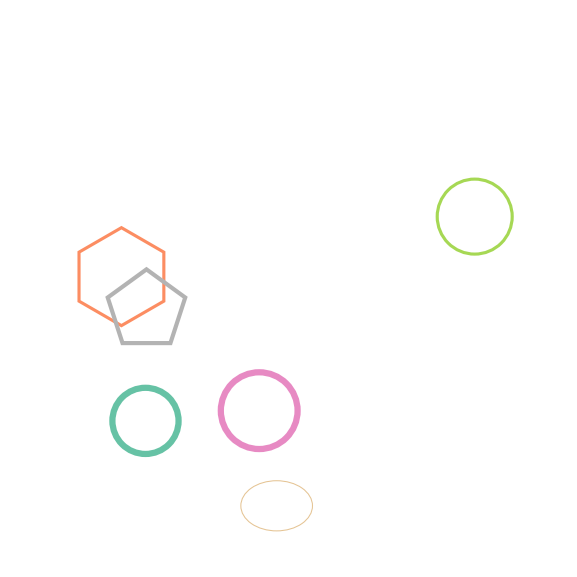[{"shape": "circle", "thickness": 3, "radius": 0.29, "center": [0.252, 0.27]}, {"shape": "hexagon", "thickness": 1.5, "radius": 0.42, "center": [0.21, 0.52]}, {"shape": "circle", "thickness": 3, "radius": 0.33, "center": [0.449, 0.288]}, {"shape": "circle", "thickness": 1.5, "radius": 0.32, "center": [0.822, 0.624]}, {"shape": "oval", "thickness": 0.5, "radius": 0.31, "center": [0.479, 0.123]}, {"shape": "pentagon", "thickness": 2, "radius": 0.35, "center": [0.254, 0.462]}]